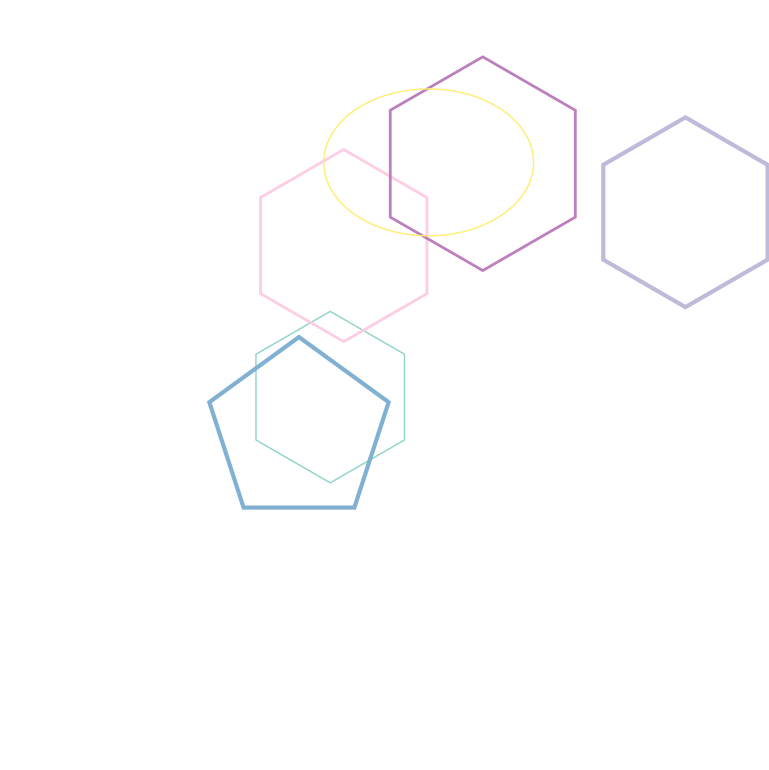[{"shape": "hexagon", "thickness": 0.5, "radius": 0.56, "center": [0.429, 0.484]}, {"shape": "hexagon", "thickness": 1.5, "radius": 0.62, "center": [0.89, 0.724]}, {"shape": "pentagon", "thickness": 1.5, "radius": 0.61, "center": [0.388, 0.44]}, {"shape": "hexagon", "thickness": 1, "radius": 0.62, "center": [0.446, 0.681]}, {"shape": "hexagon", "thickness": 1, "radius": 0.69, "center": [0.627, 0.787]}, {"shape": "oval", "thickness": 0.5, "radius": 0.68, "center": [0.557, 0.789]}]